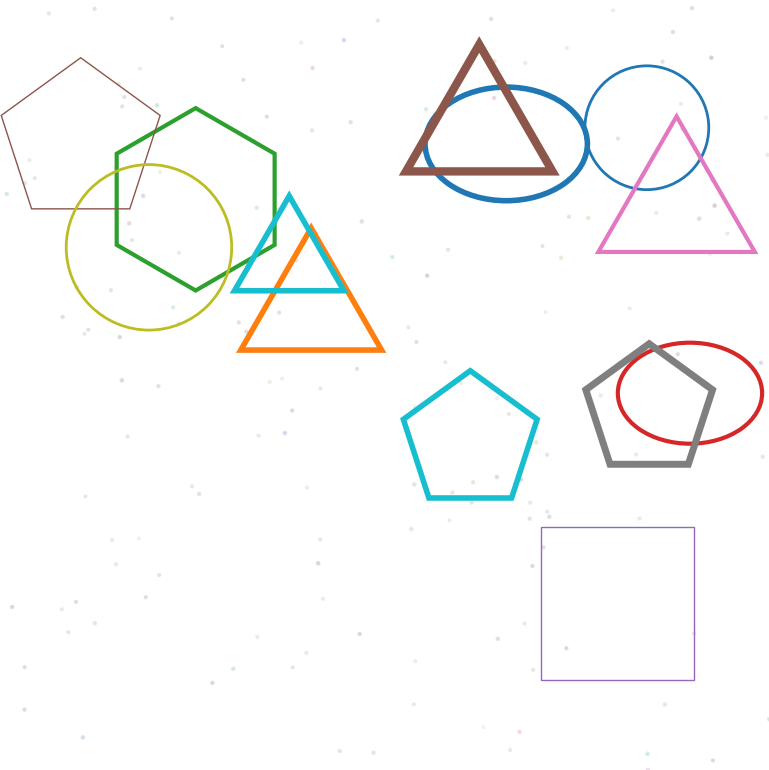[{"shape": "circle", "thickness": 1, "radius": 0.4, "center": [0.84, 0.834]}, {"shape": "oval", "thickness": 2, "radius": 0.53, "center": [0.657, 0.813]}, {"shape": "triangle", "thickness": 2, "radius": 0.53, "center": [0.404, 0.598]}, {"shape": "hexagon", "thickness": 1.5, "radius": 0.59, "center": [0.254, 0.741]}, {"shape": "oval", "thickness": 1.5, "radius": 0.47, "center": [0.896, 0.489]}, {"shape": "square", "thickness": 0.5, "radius": 0.5, "center": [0.802, 0.216]}, {"shape": "triangle", "thickness": 3, "radius": 0.55, "center": [0.622, 0.832]}, {"shape": "pentagon", "thickness": 0.5, "radius": 0.54, "center": [0.105, 0.817]}, {"shape": "triangle", "thickness": 1.5, "radius": 0.59, "center": [0.879, 0.731]}, {"shape": "pentagon", "thickness": 2.5, "radius": 0.43, "center": [0.843, 0.467]}, {"shape": "circle", "thickness": 1, "radius": 0.54, "center": [0.193, 0.679]}, {"shape": "pentagon", "thickness": 2, "radius": 0.46, "center": [0.611, 0.427]}, {"shape": "triangle", "thickness": 2, "radius": 0.41, "center": [0.376, 0.663]}]